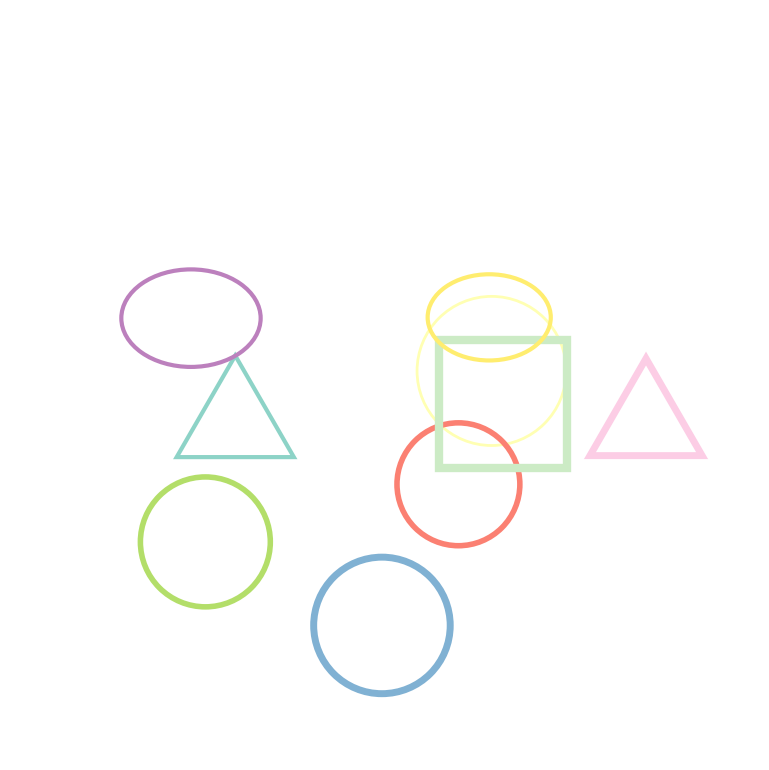[{"shape": "triangle", "thickness": 1.5, "radius": 0.44, "center": [0.306, 0.45]}, {"shape": "circle", "thickness": 1, "radius": 0.48, "center": [0.638, 0.518]}, {"shape": "circle", "thickness": 2, "radius": 0.4, "center": [0.595, 0.371]}, {"shape": "circle", "thickness": 2.5, "radius": 0.44, "center": [0.496, 0.188]}, {"shape": "circle", "thickness": 2, "radius": 0.42, "center": [0.267, 0.296]}, {"shape": "triangle", "thickness": 2.5, "radius": 0.42, "center": [0.839, 0.45]}, {"shape": "oval", "thickness": 1.5, "radius": 0.45, "center": [0.248, 0.587]}, {"shape": "square", "thickness": 3, "radius": 0.42, "center": [0.653, 0.475]}, {"shape": "oval", "thickness": 1.5, "radius": 0.4, "center": [0.635, 0.588]}]